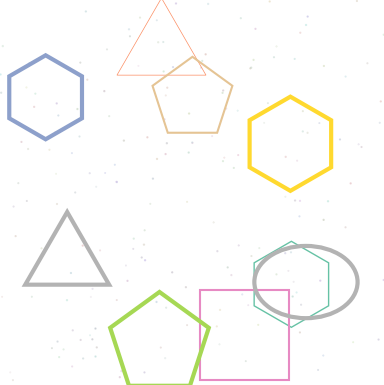[{"shape": "hexagon", "thickness": 1, "radius": 0.56, "center": [0.757, 0.262]}, {"shape": "triangle", "thickness": 0.5, "radius": 0.67, "center": [0.419, 0.872]}, {"shape": "hexagon", "thickness": 3, "radius": 0.55, "center": [0.119, 0.747]}, {"shape": "square", "thickness": 1.5, "radius": 0.58, "center": [0.635, 0.13]}, {"shape": "pentagon", "thickness": 3, "radius": 0.67, "center": [0.414, 0.107]}, {"shape": "hexagon", "thickness": 3, "radius": 0.61, "center": [0.754, 0.627]}, {"shape": "pentagon", "thickness": 1.5, "radius": 0.55, "center": [0.5, 0.743]}, {"shape": "oval", "thickness": 3, "radius": 0.67, "center": [0.795, 0.267]}, {"shape": "triangle", "thickness": 3, "radius": 0.63, "center": [0.174, 0.323]}]